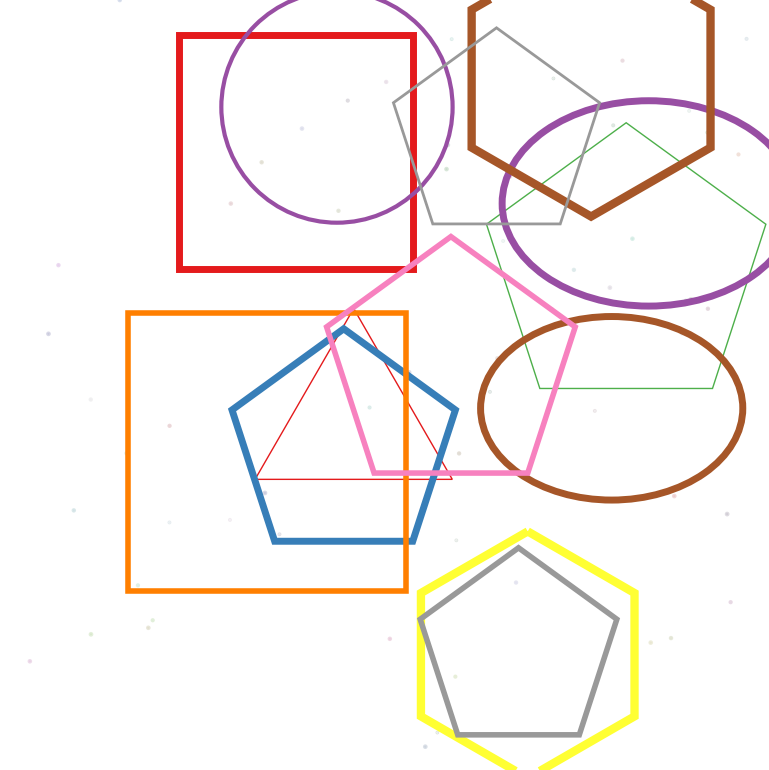[{"shape": "square", "thickness": 2.5, "radius": 0.76, "center": [0.384, 0.802]}, {"shape": "triangle", "thickness": 0.5, "radius": 0.74, "center": [0.459, 0.451]}, {"shape": "pentagon", "thickness": 2.5, "radius": 0.76, "center": [0.446, 0.42]}, {"shape": "pentagon", "thickness": 0.5, "radius": 0.95, "center": [0.813, 0.65]}, {"shape": "circle", "thickness": 1.5, "radius": 0.75, "center": [0.438, 0.861]}, {"shape": "oval", "thickness": 2.5, "radius": 0.95, "center": [0.843, 0.736]}, {"shape": "square", "thickness": 2, "radius": 0.9, "center": [0.347, 0.413]}, {"shape": "hexagon", "thickness": 3, "radius": 0.8, "center": [0.685, 0.15]}, {"shape": "oval", "thickness": 2.5, "radius": 0.85, "center": [0.794, 0.47]}, {"shape": "hexagon", "thickness": 3, "radius": 0.9, "center": [0.768, 0.898]}, {"shape": "pentagon", "thickness": 2, "radius": 0.85, "center": [0.586, 0.523]}, {"shape": "pentagon", "thickness": 1, "radius": 0.7, "center": [0.645, 0.823]}, {"shape": "pentagon", "thickness": 2, "radius": 0.67, "center": [0.673, 0.154]}]